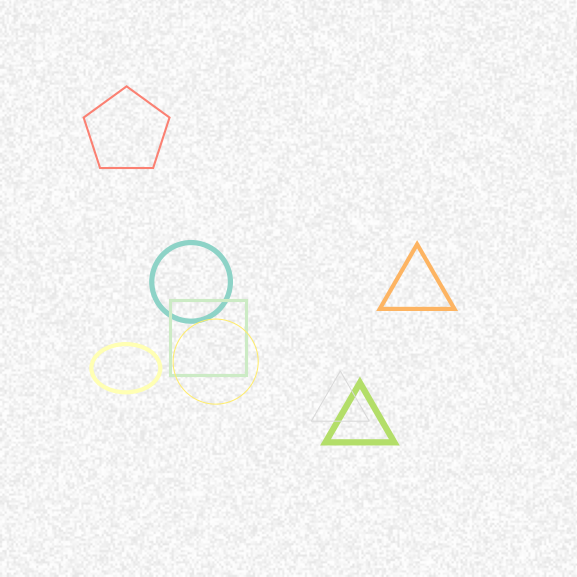[{"shape": "circle", "thickness": 2.5, "radius": 0.34, "center": [0.331, 0.511]}, {"shape": "oval", "thickness": 2, "radius": 0.3, "center": [0.218, 0.362]}, {"shape": "pentagon", "thickness": 1, "radius": 0.39, "center": [0.219, 0.771]}, {"shape": "triangle", "thickness": 2, "radius": 0.37, "center": [0.722, 0.502]}, {"shape": "triangle", "thickness": 3, "radius": 0.34, "center": [0.623, 0.268]}, {"shape": "triangle", "thickness": 0.5, "radius": 0.29, "center": [0.589, 0.299]}, {"shape": "square", "thickness": 1.5, "radius": 0.33, "center": [0.361, 0.415]}, {"shape": "circle", "thickness": 0.5, "radius": 0.37, "center": [0.373, 0.373]}]